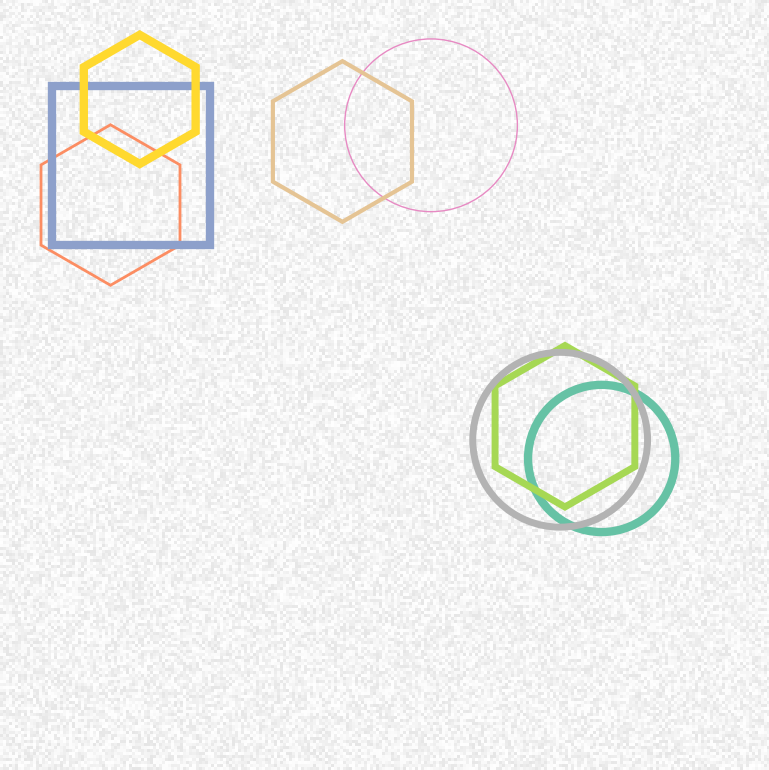[{"shape": "circle", "thickness": 3, "radius": 0.48, "center": [0.781, 0.405]}, {"shape": "hexagon", "thickness": 1, "radius": 0.52, "center": [0.144, 0.734]}, {"shape": "square", "thickness": 3, "radius": 0.51, "center": [0.17, 0.785]}, {"shape": "circle", "thickness": 0.5, "radius": 0.56, "center": [0.56, 0.837]}, {"shape": "hexagon", "thickness": 2.5, "radius": 0.52, "center": [0.734, 0.446]}, {"shape": "hexagon", "thickness": 3, "radius": 0.42, "center": [0.181, 0.871]}, {"shape": "hexagon", "thickness": 1.5, "radius": 0.52, "center": [0.445, 0.816]}, {"shape": "circle", "thickness": 2.5, "radius": 0.57, "center": [0.727, 0.429]}]